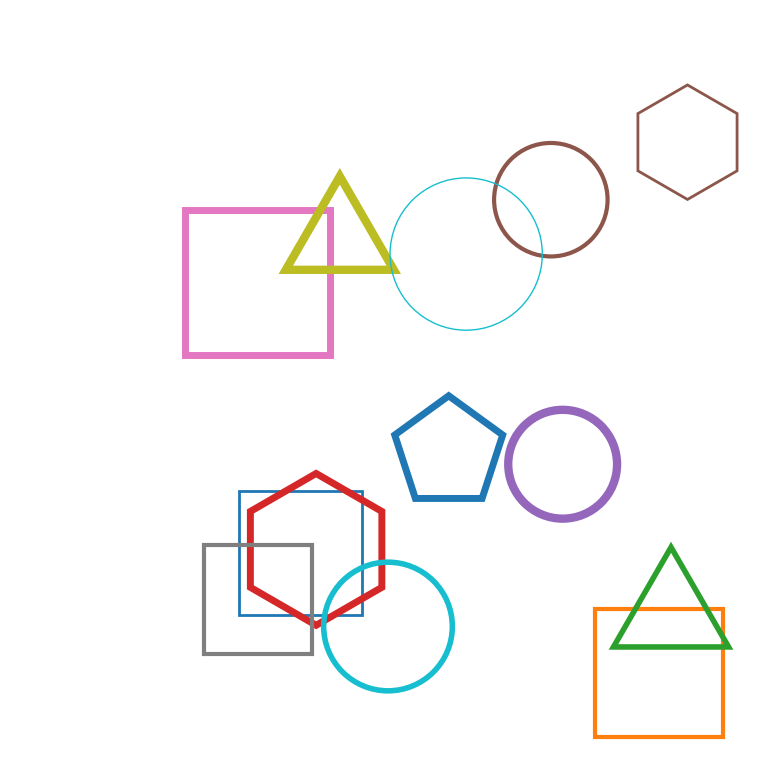[{"shape": "square", "thickness": 1, "radius": 0.4, "center": [0.39, 0.282]}, {"shape": "pentagon", "thickness": 2.5, "radius": 0.37, "center": [0.583, 0.412]}, {"shape": "square", "thickness": 1.5, "radius": 0.42, "center": [0.856, 0.126]}, {"shape": "triangle", "thickness": 2, "radius": 0.43, "center": [0.871, 0.203]}, {"shape": "hexagon", "thickness": 2.5, "radius": 0.49, "center": [0.411, 0.287]}, {"shape": "circle", "thickness": 3, "radius": 0.35, "center": [0.731, 0.397]}, {"shape": "hexagon", "thickness": 1, "radius": 0.37, "center": [0.893, 0.815]}, {"shape": "circle", "thickness": 1.5, "radius": 0.37, "center": [0.715, 0.741]}, {"shape": "square", "thickness": 2.5, "radius": 0.47, "center": [0.334, 0.633]}, {"shape": "square", "thickness": 1.5, "radius": 0.35, "center": [0.335, 0.221]}, {"shape": "triangle", "thickness": 3, "radius": 0.4, "center": [0.441, 0.69]}, {"shape": "circle", "thickness": 0.5, "radius": 0.49, "center": [0.605, 0.67]}, {"shape": "circle", "thickness": 2, "radius": 0.42, "center": [0.504, 0.186]}]